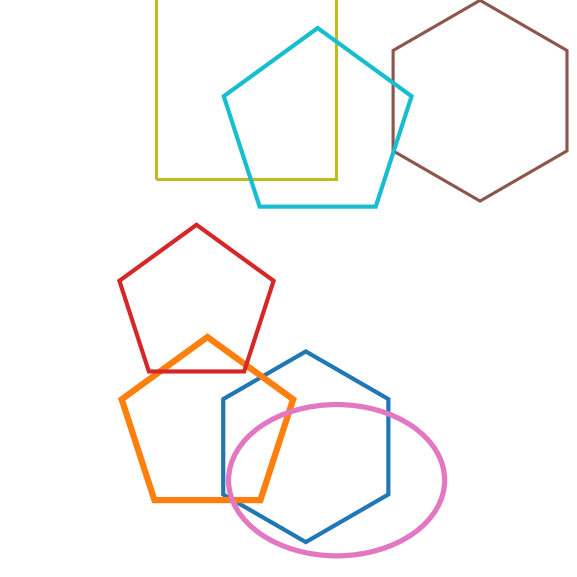[{"shape": "hexagon", "thickness": 2, "radius": 0.83, "center": [0.53, 0.225]}, {"shape": "pentagon", "thickness": 3, "radius": 0.78, "center": [0.359, 0.259]}, {"shape": "pentagon", "thickness": 2, "radius": 0.7, "center": [0.34, 0.469]}, {"shape": "hexagon", "thickness": 1.5, "radius": 0.87, "center": [0.831, 0.825]}, {"shape": "oval", "thickness": 2.5, "radius": 0.94, "center": [0.583, 0.168]}, {"shape": "square", "thickness": 1.5, "radius": 0.78, "center": [0.426, 0.845]}, {"shape": "pentagon", "thickness": 2, "radius": 0.85, "center": [0.55, 0.78]}]